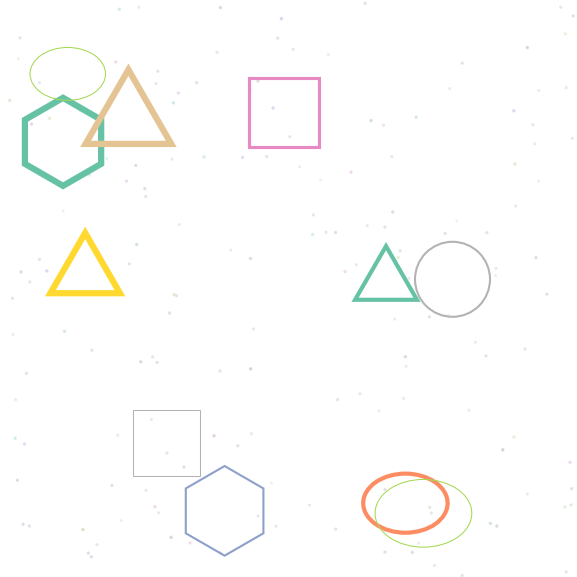[{"shape": "triangle", "thickness": 2, "radius": 0.31, "center": [0.668, 0.511]}, {"shape": "hexagon", "thickness": 3, "radius": 0.38, "center": [0.109, 0.754]}, {"shape": "oval", "thickness": 2, "radius": 0.37, "center": [0.702, 0.128]}, {"shape": "hexagon", "thickness": 1, "radius": 0.39, "center": [0.389, 0.115]}, {"shape": "square", "thickness": 1.5, "radius": 0.3, "center": [0.491, 0.804]}, {"shape": "oval", "thickness": 0.5, "radius": 0.33, "center": [0.117, 0.871]}, {"shape": "oval", "thickness": 0.5, "radius": 0.42, "center": [0.733, 0.11]}, {"shape": "triangle", "thickness": 3, "radius": 0.35, "center": [0.147, 0.526]}, {"shape": "triangle", "thickness": 3, "radius": 0.43, "center": [0.222, 0.793]}, {"shape": "square", "thickness": 0.5, "radius": 0.29, "center": [0.288, 0.232]}, {"shape": "circle", "thickness": 1, "radius": 0.32, "center": [0.784, 0.516]}]